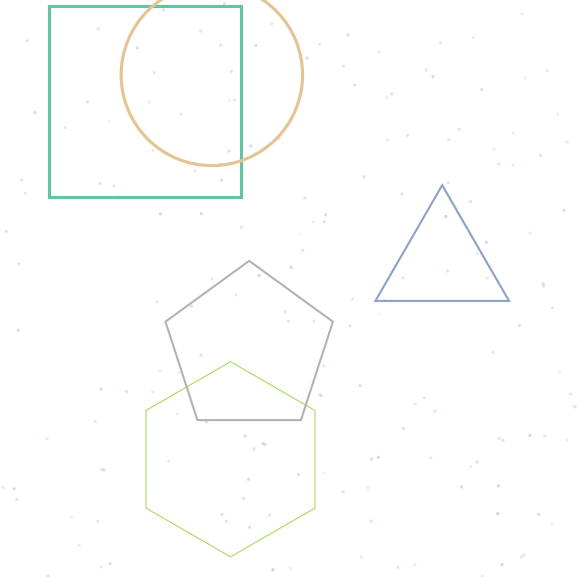[{"shape": "square", "thickness": 1.5, "radius": 0.83, "center": [0.251, 0.824]}, {"shape": "triangle", "thickness": 1, "radius": 0.67, "center": [0.766, 0.545]}, {"shape": "hexagon", "thickness": 0.5, "radius": 0.84, "center": [0.399, 0.204]}, {"shape": "circle", "thickness": 1.5, "radius": 0.79, "center": [0.367, 0.869]}, {"shape": "pentagon", "thickness": 1, "radius": 0.76, "center": [0.431, 0.395]}]